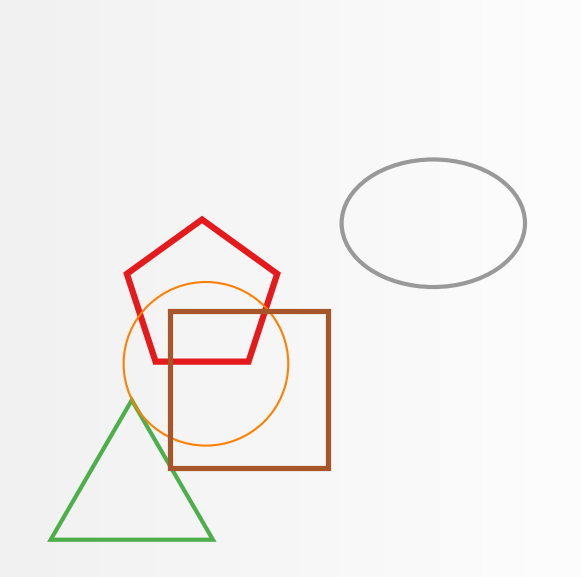[{"shape": "pentagon", "thickness": 3, "radius": 0.68, "center": [0.348, 0.483]}, {"shape": "triangle", "thickness": 2, "radius": 0.81, "center": [0.227, 0.145]}, {"shape": "circle", "thickness": 1, "radius": 0.71, "center": [0.354, 0.369]}, {"shape": "square", "thickness": 2.5, "radius": 0.68, "center": [0.428, 0.325]}, {"shape": "oval", "thickness": 2, "radius": 0.79, "center": [0.745, 0.613]}]